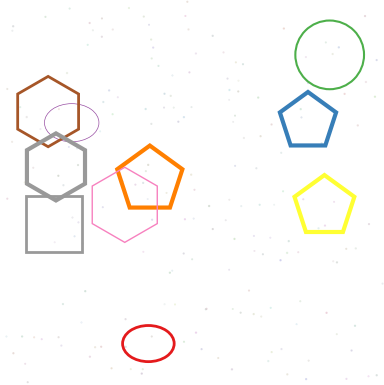[{"shape": "oval", "thickness": 2, "radius": 0.34, "center": [0.385, 0.108]}, {"shape": "pentagon", "thickness": 3, "radius": 0.38, "center": [0.8, 0.684]}, {"shape": "circle", "thickness": 1.5, "radius": 0.45, "center": [0.856, 0.857]}, {"shape": "oval", "thickness": 0.5, "radius": 0.35, "center": [0.186, 0.681]}, {"shape": "pentagon", "thickness": 3, "radius": 0.44, "center": [0.389, 0.533]}, {"shape": "pentagon", "thickness": 3, "radius": 0.41, "center": [0.843, 0.464]}, {"shape": "hexagon", "thickness": 2, "radius": 0.46, "center": [0.125, 0.71]}, {"shape": "hexagon", "thickness": 1, "radius": 0.49, "center": [0.324, 0.468]}, {"shape": "square", "thickness": 2, "radius": 0.36, "center": [0.14, 0.418]}, {"shape": "hexagon", "thickness": 3, "radius": 0.44, "center": [0.145, 0.566]}]